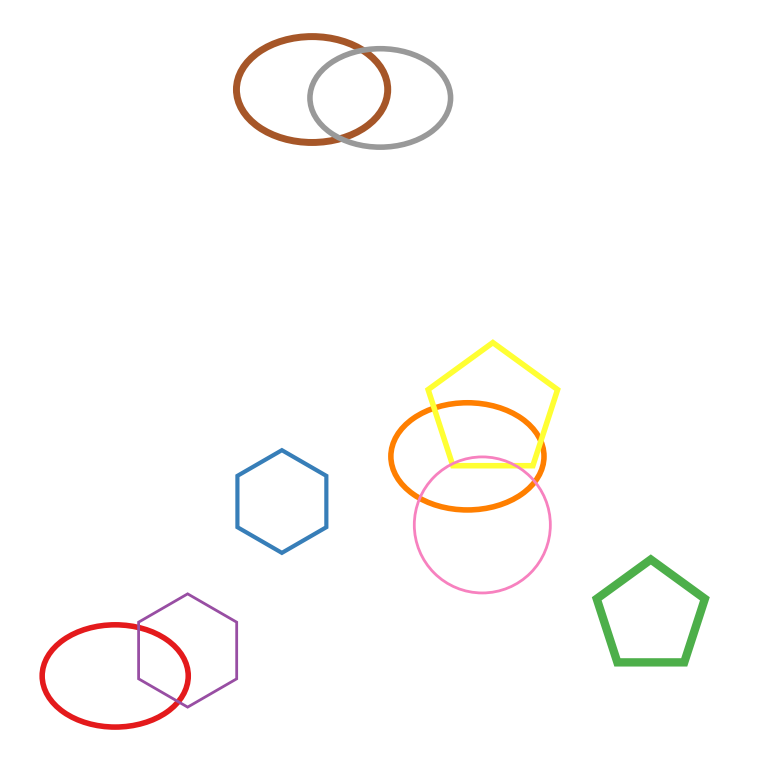[{"shape": "oval", "thickness": 2, "radius": 0.47, "center": [0.15, 0.122]}, {"shape": "hexagon", "thickness": 1.5, "radius": 0.33, "center": [0.366, 0.349]}, {"shape": "pentagon", "thickness": 3, "radius": 0.37, "center": [0.845, 0.2]}, {"shape": "hexagon", "thickness": 1, "radius": 0.37, "center": [0.244, 0.155]}, {"shape": "oval", "thickness": 2, "radius": 0.5, "center": [0.607, 0.407]}, {"shape": "pentagon", "thickness": 2, "radius": 0.44, "center": [0.64, 0.467]}, {"shape": "oval", "thickness": 2.5, "radius": 0.49, "center": [0.405, 0.884]}, {"shape": "circle", "thickness": 1, "radius": 0.44, "center": [0.626, 0.318]}, {"shape": "oval", "thickness": 2, "radius": 0.46, "center": [0.494, 0.873]}]